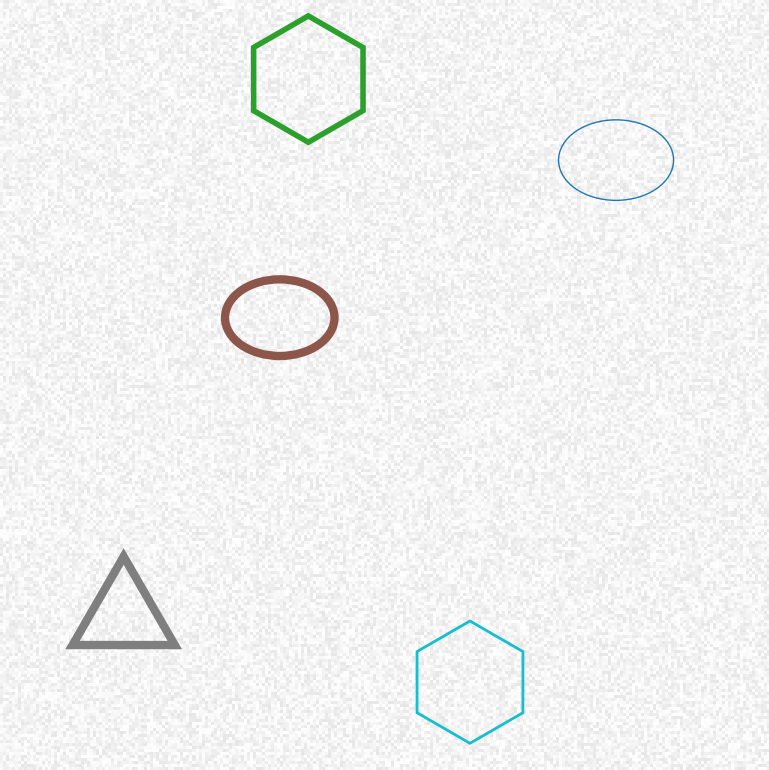[{"shape": "oval", "thickness": 0.5, "radius": 0.37, "center": [0.8, 0.792]}, {"shape": "hexagon", "thickness": 2, "radius": 0.41, "center": [0.4, 0.897]}, {"shape": "oval", "thickness": 3, "radius": 0.36, "center": [0.363, 0.587]}, {"shape": "triangle", "thickness": 3, "radius": 0.38, "center": [0.161, 0.201]}, {"shape": "hexagon", "thickness": 1, "radius": 0.4, "center": [0.61, 0.114]}]